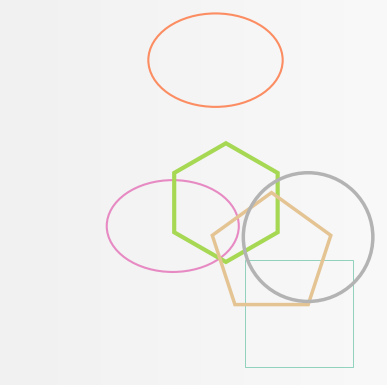[{"shape": "square", "thickness": 0.5, "radius": 0.69, "center": [0.772, 0.185]}, {"shape": "oval", "thickness": 1.5, "radius": 0.87, "center": [0.556, 0.844]}, {"shape": "oval", "thickness": 1.5, "radius": 0.85, "center": [0.446, 0.413]}, {"shape": "hexagon", "thickness": 3, "radius": 0.77, "center": [0.583, 0.474]}, {"shape": "pentagon", "thickness": 2.5, "radius": 0.8, "center": [0.701, 0.339]}, {"shape": "circle", "thickness": 2.5, "radius": 0.84, "center": [0.795, 0.384]}]